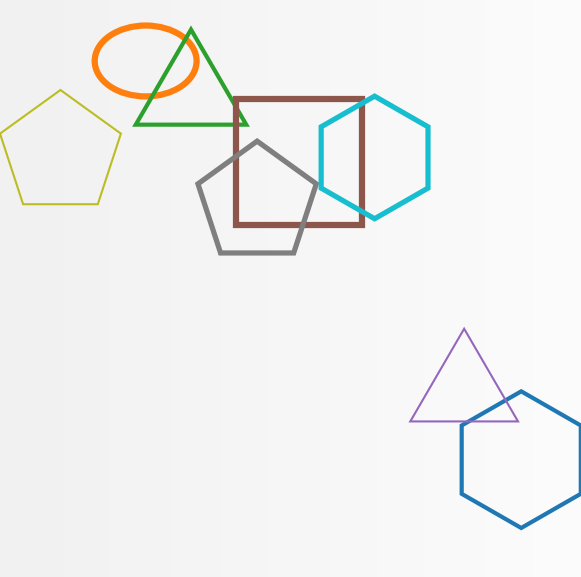[{"shape": "hexagon", "thickness": 2, "radius": 0.59, "center": [0.897, 0.203]}, {"shape": "oval", "thickness": 3, "radius": 0.44, "center": [0.251, 0.894]}, {"shape": "triangle", "thickness": 2, "radius": 0.55, "center": [0.329, 0.838]}, {"shape": "triangle", "thickness": 1, "radius": 0.53, "center": [0.799, 0.323]}, {"shape": "square", "thickness": 3, "radius": 0.54, "center": [0.514, 0.719]}, {"shape": "pentagon", "thickness": 2.5, "radius": 0.54, "center": [0.442, 0.648]}, {"shape": "pentagon", "thickness": 1, "radius": 0.55, "center": [0.104, 0.734]}, {"shape": "hexagon", "thickness": 2.5, "radius": 0.53, "center": [0.644, 0.726]}]